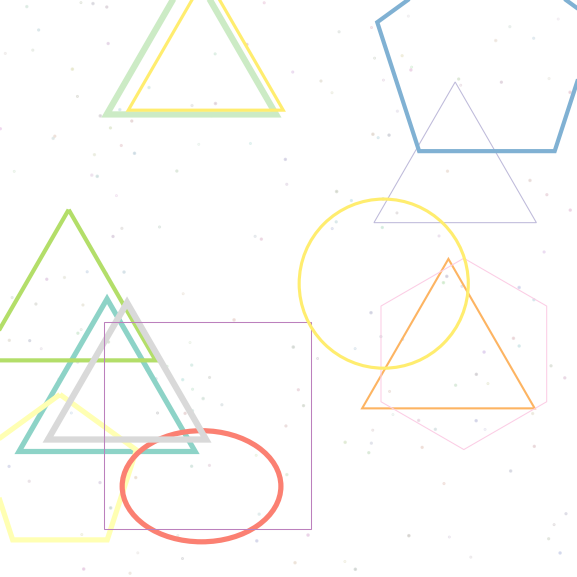[{"shape": "triangle", "thickness": 2.5, "radius": 0.88, "center": [0.185, 0.305]}, {"shape": "pentagon", "thickness": 2.5, "radius": 0.7, "center": [0.104, 0.177]}, {"shape": "triangle", "thickness": 0.5, "radius": 0.81, "center": [0.788, 0.695]}, {"shape": "oval", "thickness": 2.5, "radius": 0.69, "center": [0.349, 0.157]}, {"shape": "pentagon", "thickness": 2, "radius": 1.0, "center": [0.843, 0.899]}, {"shape": "triangle", "thickness": 1, "radius": 0.86, "center": [0.776, 0.378]}, {"shape": "triangle", "thickness": 2, "radius": 0.87, "center": [0.119, 0.462]}, {"shape": "hexagon", "thickness": 0.5, "radius": 0.83, "center": [0.803, 0.386]}, {"shape": "triangle", "thickness": 3, "radius": 0.79, "center": [0.22, 0.317]}, {"shape": "square", "thickness": 0.5, "radius": 0.9, "center": [0.359, 0.262]}, {"shape": "triangle", "thickness": 3, "radius": 0.85, "center": [0.331, 0.886]}, {"shape": "triangle", "thickness": 1.5, "radius": 0.77, "center": [0.356, 0.886]}, {"shape": "circle", "thickness": 1.5, "radius": 0.73, "center": [0.664, 0.508]}]